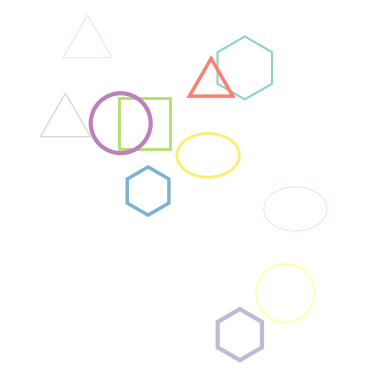[{"shape": "hexagon", "thickness": 1.5, "radius": 0.41, "center": [0.636, 0.823]}, {"shape": "circle", "thickness": 1.5, "radius": 0.38, "center": [0.741, 0.238]}, {"shape": "hexagon", "thickness": 3, "radius": 0.33, "center": [0.623, 0.131]}, {"shape": "triangle", "thickness": 2.5, "radius": 0.33, "center": [0.548, 0.783]}, {"shape": "hexagon", "thickness": 2.5, "radius": 0.31, "center": [0.385, 0.504]}, {"shape": "square", "thickness": 2, "radius": 0.33, "center": [0.374, 0.679]}, {"shape": "triangle", "thickness": 0.5, "radius": 0.37, "center": [0.227, 0.887]}, {"shape": "triangle", "thickness": 1, "radius": 0.38, "center": [0.17, 0.683]}, {"shape": "circle", "thickness": 3, "radius": 0.39, "center": [0.314, 0.68]}, {"shape": "oval", "thickness": 0.5, "radius": 0.41, "center": [0.767, 0.457]}, {"shape": "oval", "thickness": 2, "radius": 0.41, "center": [0.541, 0.597]}]